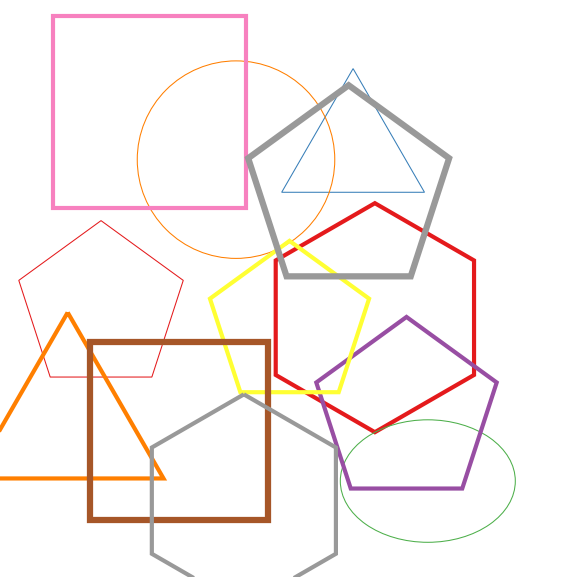[{"shape": "hexagon", "thickness": 2, "radius": 0.99, "center": [0.649, 0.449]}, {"shape": "pentagon", "thickness": 0.5, "radius": 0.75, "center": [0.175, 0.467]}, {"shape": "triangle", "thickness": 0.5, "radius": 0.71, "center": [0.611, 0.738]}, {"shape": "oval", "thickness": 0.5, "radius": 0.76, "center": [0.741, 0.166]}, {"shape": "pentagon", "thickness": 2, "radius": 0.82, "center": [0.704, 0.286]}, {"shape": "triangle", "thickness": 2, "radius": 0.96, "center": [0.117, 0.266]}, {"shape": "circle", "thickness": 0.5, "radius": 0.86, "center": [0.409, 0.723]}, {"shape": "pentagon", "thickness": 2, "radius": 0.72, "center": [0.501, 0.437]}, {"shape": "square", "thickness": 3, "radius": 0.77, "center": [0.311, 0.253]}, {"shape": "square", "thickness": 2, "radius": 0.83, "center": [0.259, 0.805]}, {"shape": "hexagon", "thickness": 2, "radius": 0.92, "center": [0.422, 0.132]}, {"shape": "pentagon", "thickness": 3, "radius": 0.91, "center": [0.604, 0.669]}]